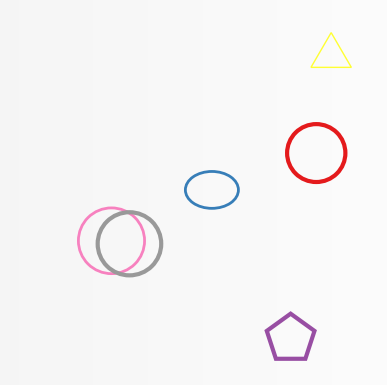[{"shape": "circle", "thickness": 3, "radius": 0.38, "center": [0.816, 0.602]}, {"shape": "oval", "thickness": 2, "radius": 0.34, "center": [0.547, 0.507]}, {"shape": "pentagon", "thickness": 3, "radius": 0.32, "center": [0.75, 0.12]}, {"shape": "triangle", "thickness": 1, "radius": 0.3, "center": [0.855, 0.855]}, {"shape": "circle", "thickness": 2, "radius": 0.43, "center": [0.288, 0.375]}, {"shape": "circle", "thickness": 3, "radius": 0.41, "center": [0.334, 0.367]}]